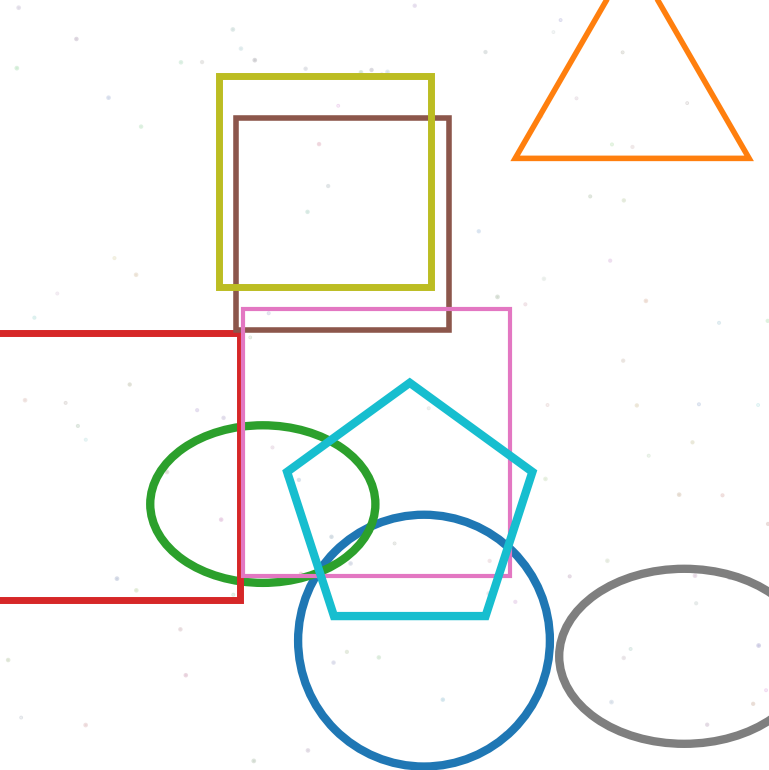[{"shape": "circle", "thickness": 3, "radius": 0.82, "center": [0.551, 0.168]}, {"shape": "triangle", "thickness": 2, "radius": 0.88, "center": [0.821, 0.882]}, {"shape": "oval", "thickness": 3, "radius": 0.73, "center": [0.341, 0.345]}, {"shape": "square", "thickness": 2.5, "radius": 0.87, "center": [0.137, 0.394]}, {"shape": "square", "thickness": 2, "radius": 0.69, "center": [0.445, 0.709]}, {"shape": "square", "thickness": 1.5, "radius": 0.87, "center": [0.489, 0.425]}, {"shape": "oval", "thickness": 3, "radius": 0.81, "center": [0.889, 0.148]}, {"shape": "square", "thickness": 2.5, "radius": 0.69, "center": [0.422, 0.764]}, {"shape": "pentagon", "thickness": 3, "radius": 0.84, "center": [0.532, 0.335]}]